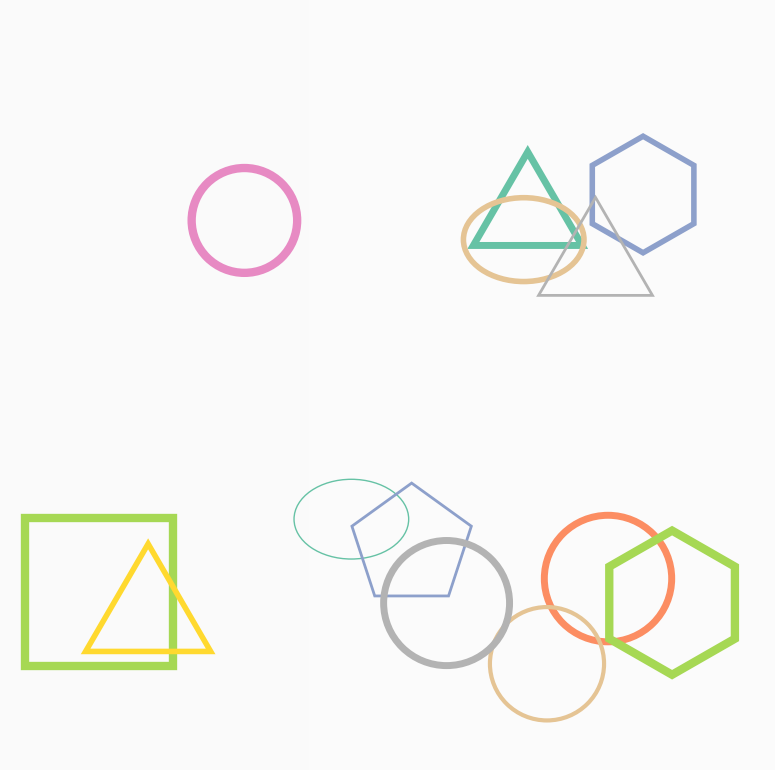[{"shape": "oval", "thickness": 0.5, "radius": 0.37, "center": [0.453, 0.326]}, {"shape": "triangle", "thickness": 2.5, "radius": 0.4, "center": [0.681, 0.722]}, {"shape": "circle", "thickness": 2.5, "radius": 0.41, "center": [0.785, 0.249]}, {"shape": "hexagon", "thickness": 2, "radius": 0.38, "center": [0.83, 0.747]}, {"shape": "pentagon", "thickness": 1, "radius": 0.41, "center": [0.531, 0.292]}, {"shape": "circle", "thickness": 3, "radius": 0.34, "center": [0.315, 0.714]}, {"shape": "square", "thickness": 3, "radius": 0.48, "center": [0.127, 0.231]}, {"shape": "hexagon", "thickness": 3, "radius": 0.47, "center": [0.867, 0.217]}, {"shape": "triangle", "thickness": 2, "radius": 0.47, "center": [0.191, 0.201]}, {"shape": "oval", "thickness": 2, "radius": 0.39, "center": [0.676, 0.689]}, {"shape": "circle", "thickness": 1.5, "radius": 0.37, "center": [0.706, 0.138]}, {"shape": "circle", "thickness": 2.5, "radius": 0.41, "center": [0.576, 0.217]}, {"shape": "triangle", "thickness": 1, "radius": 0.42, "center": [0.768, 0.659]}]